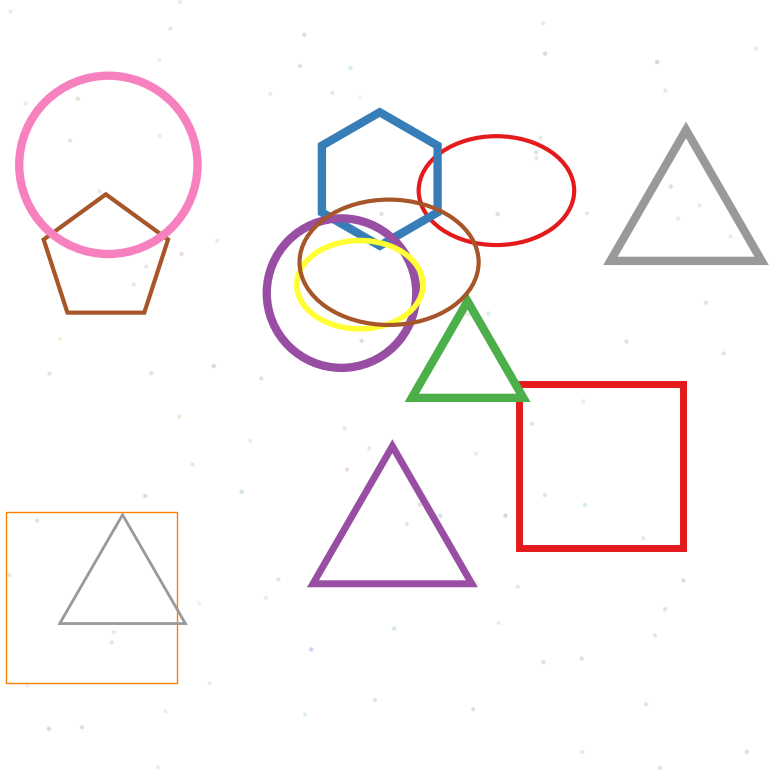[{"shape": "square", "thickness": 2.5, "radius": 0.53, "center": [0.78, 0.395]}, {"shape": "oval", "thickness": 1.5, "radius": 0.5, "center": [0.645, 0.752]}, {"shape": "hexagon", "thickness": 3, "radius": 0.43, "center": [0.493, 0.767]}, {"shape": "triangle", "thickness": 3, "radius": 0.42, "center": [0.607, 0.525]}, {"shape": "circle", "thickness": 3, "radius": 0.49, "center": [0.444, 0.619]}, {"shape": "triangle", "thickness": 2.5, "radius": 0.6, "center": [0.51, 0.301]}, {"shape": "square", "thickness": 0.5, "radius": 0.55, "center": [0.119, 0.224]}, {"shape": "oval", "thickness": 2, "radius": 0.41, "center": [0.467, 0.63]}, {"shape": "oval", "thickness": 1.5, "radius": 0.58, "center": [0.505, 0.659]}, {"shape": "pentagon", "thickness": 1.5, "radius": 0.42, "center": [0.137, 0.663]}, {"shape": "circle", "thickness": 3, "radius": 0.58, "center": [0.141, 0.786]}, {"shape": "triangle", "thickness": 3, "radius": 0.57, "center": [0.891, 0.718]}, {"shape": "triangle", "thickness": 1, "radius": 0.47, "center": [0.159, 0.237]}]